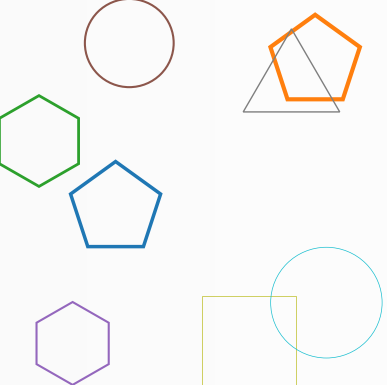[{"shape": "pentagon", "thickness": 2.5, "radius": 0.61, "center": [0.298, 0.458]}, {"shape": "pentagon", "thickness": 3, "radius": 0.61, "center": [0.813, 0.84]}, {"shape": "hexagon", "thickness": 2, "radius": 0.59, "center": [0.101, 0.634]}, {"shape": "hexagon", "thickness": 1.5, "radius": 0.54, "center": [0.187, 0.108]}, {"shape": "circle", "thickness": 1.5, "radius": 0.57, "center": [0.334, 0.888]}, {"shape": "triangle", "thickness": 1, "radius": 0.72, "center": [0.752, 0.781]}, {"shape": "square", "thickness": 0.5, "radius": 0.61, "center": [0.643, 0.109]}, {"shape": "circle", "thickness": 0.5, "radius": 0.72, "center": [0.842, 0.214]}]